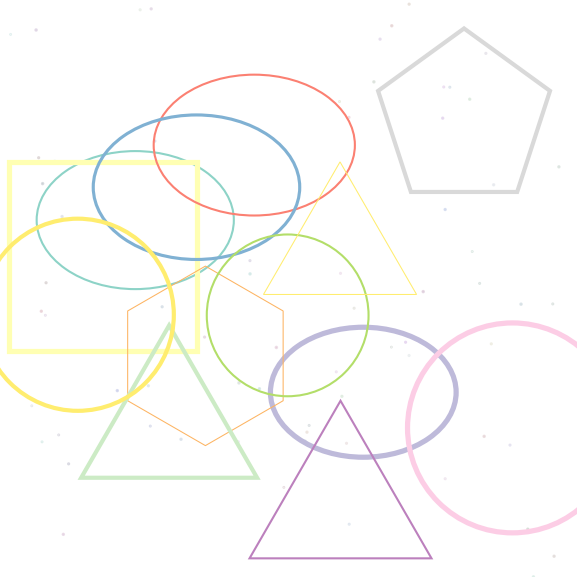[{"shape": "oval", "thickness": 1, "radius": 0.85, "center": [0.234, 0.618]}, {"shape": "square", "thickness": 2.5, "radius": 0.82, "center": [0.178, 0.555]}, {"shape": "oval", "thickness": 2.5, "radius": 0.8, "center": [0.629, 0.32]}, {"shape": "oval", "thickness": 1, "radius": 0.87, "center": [0.44, 0.748]}, {"shape": "oval", "thickness": 1.5, "radius": 0.89, "center": [0.34, 0.675]}, {"shape": "hexagon", "thickness": 0.5, "radius": 0.78, "center": [0.356, 0.383]}, {"shape": "circle", "thickness": 1, "radius": 0.7, "center": [0.498, 0.453]}, {"shape": "circle", "thickness": 2.5, "radius": 0.91, "center": [0.887, 0.258]}, {"shape": "pentagon", "thickness": 2, "radius": 0.78, "center": [0.804, 0.793]}, {"shape": "triangle", "thickness": 1, "radius": 0.91, "center": [0.59, 0.123]}, {"shape": "triangle", "thickness": 2, "radius": 0.88, "center": [0.293, 0.26]}, {"shape": "triangle", "thickness": 0.5, "radius": 0.77, "center": [0.589, 0.566]}, {"shape": "circle", "thickness": 2, "radius": 0.83, "center": [0.135, 0.454]}]